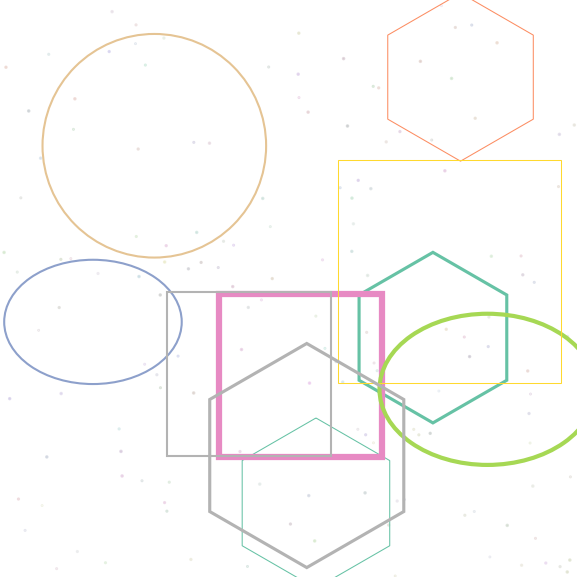[{"shape": "hexagon", "thickness": 0.5, "radius": 0.74, "center": [0.547, 0.128]}, {"shape": "hexagon", "thickness": 1.5, "radius": 0.74, "center": [0.75, 0.415]}, {"shape": "hexagon", "thickness": 0.5, "radius": 0.73, "center": [0.797, 0.866]}, {"shape": "oval", "thickness": 1, "radius": 0.77, "center": [0.161, 0.442]}, {"shape": "square", "thickness": 3, "radius": 0.7, "center": [0.52, 0.349]}, {"shape": "oval", "thickness": 2, "radius": 0.93, "center": [0.844, 0.325]}, {"shape": "square", "thickness": 0.5, "radius": 0.96, "center": [0.778, 0.528]}, {"shape": "circle", "thickness": 1, "radius": 0.97, "center": [0.267, 0.747]}, {"shape": "square", "thickness": 1, "radius": 0.71, "center": [0.431, 0.351]}, {"shape": "hexagon", "thickness": 1.5, "radius": 0.97, "center": [0.531, 0.21]}]